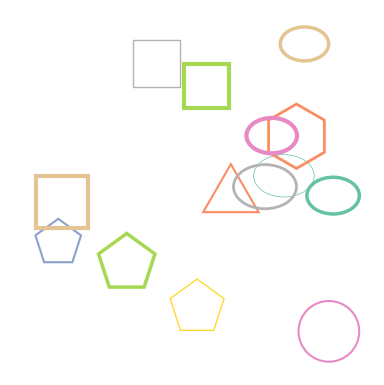[{"shape": "oval", "thickness": 0.5, "radius": 0.39, "center": [0.737, 0.543]}, {"shape": "oval", "thickness": 2.5, "radius": 0.34, "center": [0.865, 0.492]}, {"shape": "hexagon", "thickness": 2, "radius": 0.42, "center": [0.77, 0.646]}, {"shape": "triangle", "thickness": 1.5, "radius": 0.42, "center": [0.6, 0.49]}, {"shape": "pentagon", "thickness": 1.5, "radius": 0.31, "center": [0.151, 0.369]}, {"shape": "oval", "thickness": 3, "radius": 0.33, "center": [0.706, 0.648]}, {"shape": "circle", "thickness": 1.5, "radius": 0.39, "center": [0.854, 0.139]}, {"shape": "pentagon", "thickness": 2.5, "radius": 0.39, "center": [0.329, 0.317]}, {"shape": "square", "thickness": 3, "radius": 0.29, "center": [0.536, 0.776]}, {"shape": "pentagon", "thickness": 1, "radius": 0.37, "center": [0.512, 0.202]}, {"shape": "oval", "thickness": 2.5, "radius": 0.31, "center": [0.791, 0.886]}, {"shape": "square", "thickness": 3, "radius": 0.34, "center": [0.16, 0.475]}, {"shape": "oval", "thickness": 2, "radius": 0.41, "center": [0.688, 0.515]}, {"shape": "square", "thickness": 1, "radius": 0.31, "center": [0.406, 0.836]}]